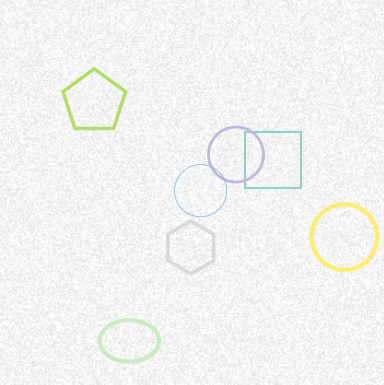[{"shape": "square", "thickness": 1.5, "radius": 0.36, "center": [0.709, 0.584]}, {"shape": "circle", "thickness": 2, "radius": 0.36, "center": [0.613, 0.599]}, {"shape": "circle", "thickness": 0.5, "radius": 0.34, "center": [0.521, 0.505]}, {"shape": "pentagon", "thickness": 2.5, "radius": 0.43, "center": [0.245, 0.735]}, {"shape": "hexagon", "thickness": 2.5, "radius": 0.34, "center": [0.496, 0.357]}, {"shape": "oval", "thickness": 3, "radius": 0.39, "center": [0.336, 0.115]}, {"shape": "circle", "thickness": 3, "radius": 0.43, "center": [0.894, 0.384]}]